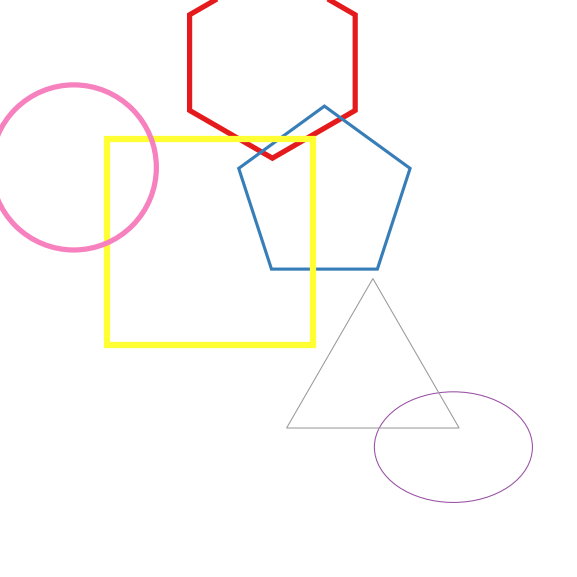[{"shape": "hexagon", "thickness": 2.5, "radius": 0.83, "center": [0.472, 0.891]}, {"shape": "pentagon", "thickness": 1.5, "radius": 0.78, "center": [0.562, 0.659]}, {"shape": "oval", "thickness": 0.5, "radius": 0.68, "center": [0.785, 0.225]}, {"shape": "square", "thickness": 3, "radius": 0.89, "center": [0.363, 0.581]}, {"shape": "circle", "thickness": 2.5, "radius": 0.71, "center": [0.128, 0.709]}, {"shape": "triangle", "thickness": 0.5, "radius": 0.86, "center": [0.646, 0.344]}]